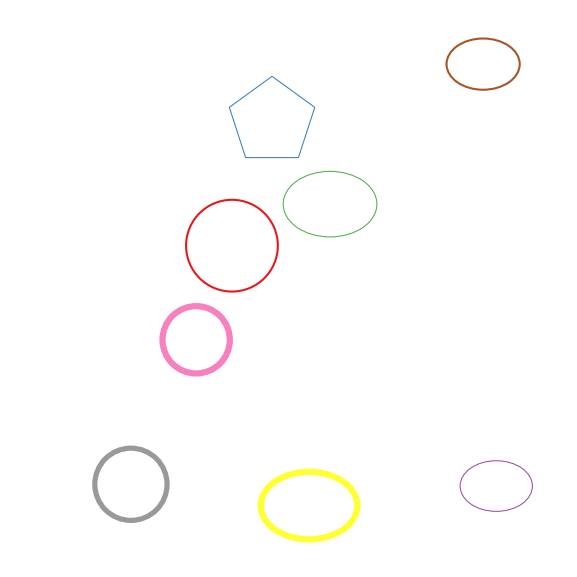[{"shape": "circle", "thickness": 1, "radius": 0.4, "center": [0.402, 0.574]}, {"shape": "pentagon", "thickness": 0.5, "radius": 0.39, "center": [0.471, 0.789]}, {"shape": "oval", "thickness": 0.5, "radius": 0.41, "center": [0.571, 0.646]}, {"shape": "oval", "thickness": 0.5, "radius": 0.31, "center": [0.859, 0.158]}, {"shape": "oval", "thickness": 3, "radius": 0.42, "center": [0.535, 0.124]}, {"shape": "oval", "thickness": 1, "radius": 0.32, "center": [0.837, 0.888]}, {"shape": "circle", "thickness": 3, "radius": 0.29, "center": [0.34, 0.411]}, {"shape": "circle", "thickness": 2.5, "radius": 0.31, "center": [0.227, 0.161]}]